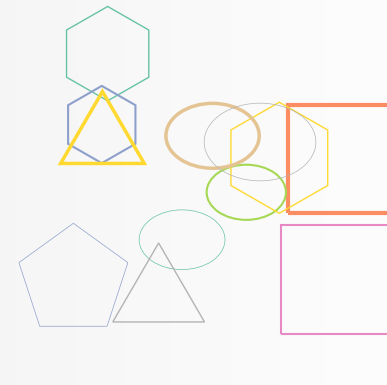[{"shape": "oval", "thickness": 0.5, "radius": 0.55, "center": [0.47, 0.377]}, {"shape": "hexagon", "thickness": 1, "radius": 0.61, "center": [0.278, 0.861]}, {"shape": "square", "thickness": 3, "radius": 0.7, "center": [0.882, 0.588]}, {"shape": "hexagon", "thickness": 1.5, "radius": 0.5, "center": [0.263, 0.677]}, {"shape": "pentagon", "thickness": 0.5, "radius": 0.74, "center": [0.189, 0.272]}, {"shape": "square", "thickness": 1.5, "radius": 0.71, "center": [0.868, 0.273]}, {"shape": "oval", "thickness": 1.5, "radius": 0.51, "center": [0.636, 0.501]}, {"shape": "hexagon", "thickness": 1, "radius": 0.72, "center": [0.721, 0.59]}, {"shape": "triangle", "thickness": 2.5, "radius": 0.62, "center": [0.264, 0.638]}, {"shape": "oval", "thickness": 2.5, "radius": 0.6, "center": [0.549, 0.647]}, {"shape": "oval", "thickness": 0.5, "radius": 0.72, "center": [0.671, 0.631]}, {"shape": "triangle", "thickness": 1, "radius": 0.68, "center": [0.409, 0.232]}]